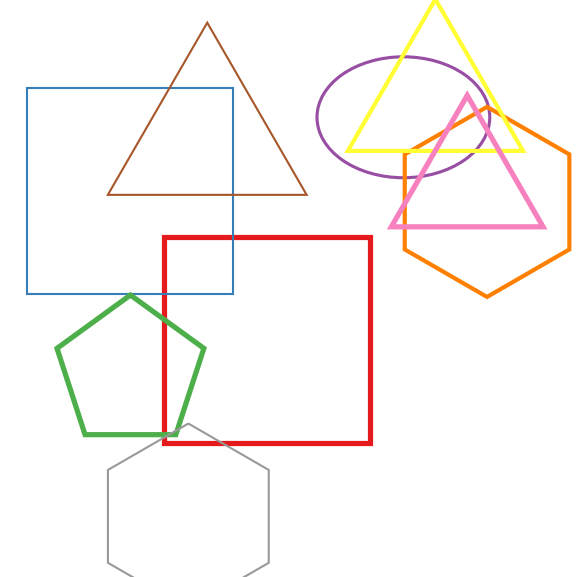[{"shape": "square", "thickness": 2.5, "radius": 0.89, "center": [0.462, 0.41]}, {"shape": "square", "thickness": 1, "radius": 0.89, "center": [0.225, 0.668]}, {"shape": "pentagon", "thickness": 2.5, "radius": 0.67, "center": [0.226, 0.355]}, {"shape": "oval", "thickness": 1.5, "radius": 0.75, "center": [0.698, 0.796]}, {"shape": "hexagon", "thickness": 2, "radius": 0.82, "center": [0.843, 0.65]}, {"shape": "triangle", "thickness": 2, "radius": 0.88, "center": [0.754, 0.825]}, {"shape": "triangle", "thickness": 1, "radius": 0.99, "center": [0.359, 0.761]}, {"shape": "triangle", "thickness": 2.5, "radius": 0.76, "center": [0.809, 0.682]}, {"shape": "hexagon", "thickness": 1, "radius": 0.8, "center": [0.326, 0.105]}]